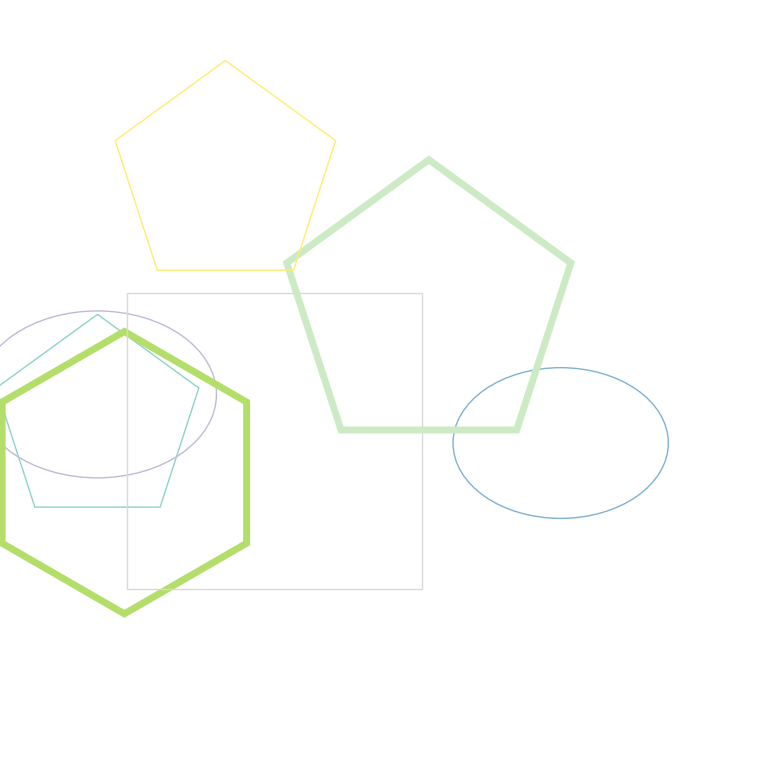[{"shape": "pentagon", "thickness": 0.5, "radius": 0.69, "center": [0.127, 0.453]}, {"shape": "oval", "thickness": 0.5, "radius": 0.77, "center": [0.126, 0.488]}, {"shape": "oval", "thickness": 0.5, "radius": 0.7, "center": [0.728, 0.425]}, {"shape": "hexagon", "thickness": 2.5, "radius": 0.92, "center": [0.162, 0.386]}, {"shape": "square", "thickness": 0.5, "radius": 0.96, "center": [0.356, 0.427]}, {"shape": "pentagon", "thickness": 2.5, "radius": 0.97, "center": [0.557, 0.599]}, {"shape": "pentagon", "thickness": 0.5, "radius": 0.75, "center": [0.293, 0.771]}]